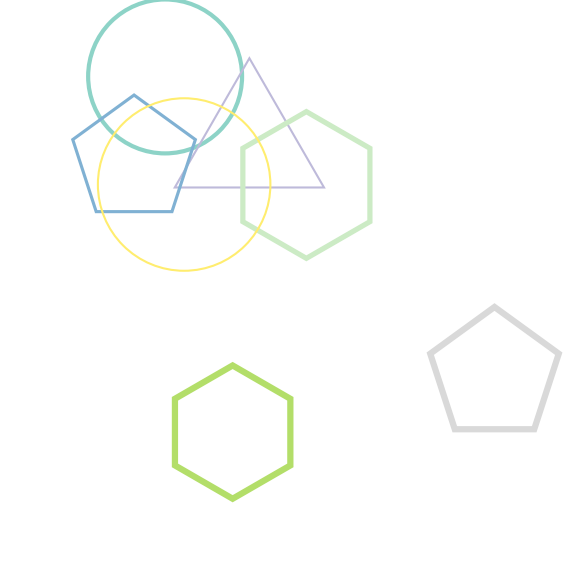[{"shape": "circle", "thickness": 2, "radius": 0.67, "center": [0.286, 0.867]}, {"shape": "triangle", "thickness": 1, "radius": 0.75, "center": [0.432, 0.749]}, {"shape": "pentagon", "thickness": 1.5, "radius": 0.56, "center": [0.232, 0.723]}, {"shape": "hexagon", "thickness": 3, "radius": 0.58, "center": [0.403, 0.251]}, {"shape": "pentagon", "thickness": 3, "radius": 0.59, "center": [0.856, 0.351]}, {"shape": "hexagon", "thickness": 2.5, "radius": 0.64, "center": [0.531, 0.679]}, {"shape": "circle", "thickness": 1, "radius": 0.75, "center": [0.319, 0.68]}]